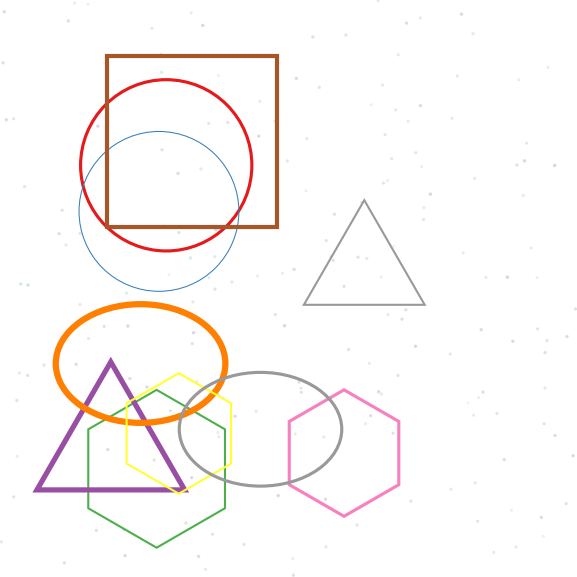[{"shape": "circle", "thickness": 1.5, "radius": 0.74, "center": [0.288, 0.713]}, {"shape": "circle", "thickness": 0.5, "radius": 0.69, "center": [0.275, 0.633]}, {"shape": "hexagon", "thickness": 1, "radius": 0.68, "center": [0.271, 0.187]}, {"shape": "triangle", "thickness": 2.5, "radius": 0.74, "center": [0.192, 0.225]}, {"shape": "oval", "thickness": 3, "radius": 0.73, "center": [0.243, 0.37]}, {"shape": "hexagon", "thickness": 1, "radius": 0.52, "center": [0.31, 0.249]}, {"shape": "square", "thickness": 2, "radius": 0.74, "center": [0.332, 0.755]}, {"shape": "hexagon", "thickness": 1.5, "radius": 0.55, "center": [0.596, 0.215]}, {"shape": "oval", "thickness": 1.5, "radius": 0.7, "center": [0.451, 0.256]}, {"shape": "triangle", "thickness": 1, "radius": 0.6, "center": [0.631, 0.532]}]